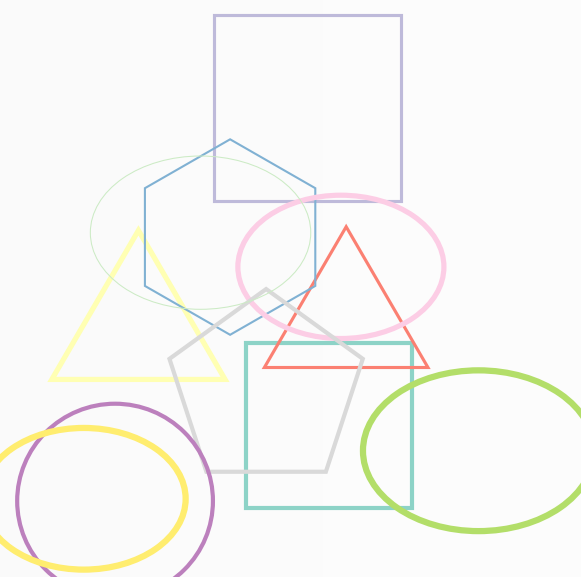[{"shape": "square", "thickness": 2, "radius": 0.71, "center": [0.566, 0.263]}, {"shape": "triangle", "thickness": 2.5, "radius": 0.86, "center": [0.238, 0.428]}, {"shape": "square", "thickness": 1.5, "radius": 0.8, "center": [0.53, 0.813]}, {"shape": "triangle", "thickness": 1.5, "radius": 0.81, "center": [0.596, 0.444]}, {"shape": "hexagon", "thickness": 1, "radius": 0.85, "center": [0.396, 0.589]}, {"shape": "oval", "thickness": 3, "radius": 0.99, "center": [0.823, 0.219]}, {"shape": "oval", "thickness": 2.5, "radius": 0.89, "center": [0.586, 0.537]}, {"shape": "pentagon", "thickness": 2, "radius": 0.87, "center": [0.458, 0.324]}, {"shape": "circle", "thickness": 2, "radius": 0.84, "center": [0.198, 0.132]}, {"shape": "oval", "thickness": 0.5, "radius": 0.95, "center": [0.345, 0.596]}, {"shape": "oval", "thickness": 3, "radius": 0.88, "center": [0.144, 0.135]}]